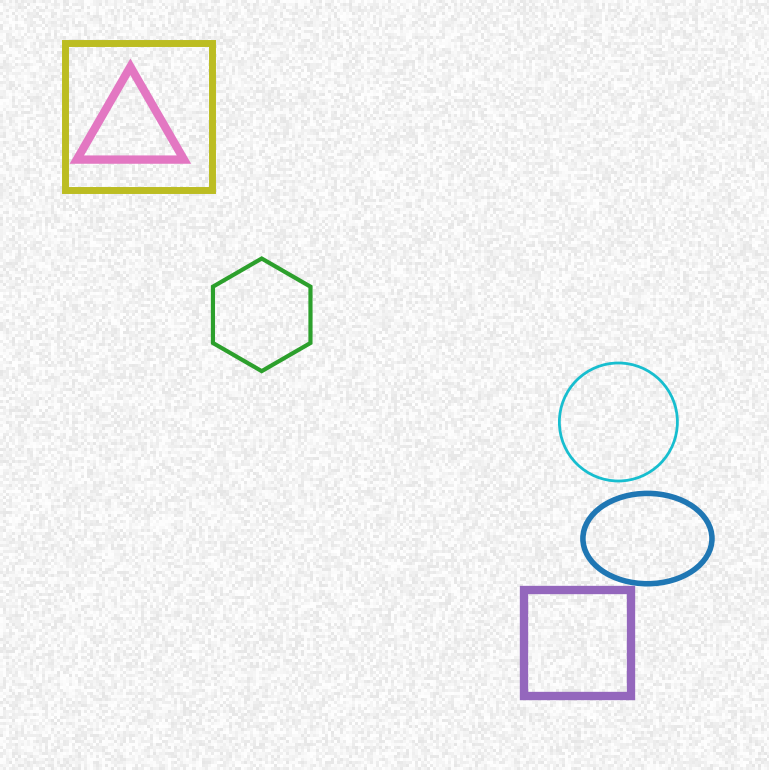[{"shape": "oval", "thickness": 2, "radius": 0.42, "center": [0.841, 0.301]}, {"shape": "hexagon", "thickness": 1.5, "radius": 0.37, "center": [0.34, 0.591]}, {"shape": "square", "thickness": 3, "radius": 0.35, "center": [0.75, 0.165]}, {"shape": "triangle", "thickness": 3, "radius": 0.4, "center": [0.169, 0.833]}, {"shape": "square", "thickness": 2.5, "radius": 0.48, "center": [0.18, 0.848]}, {"shape": "circle", "thickness": 1, "radius": 0.38, "center": [0.803, 0.452]}]